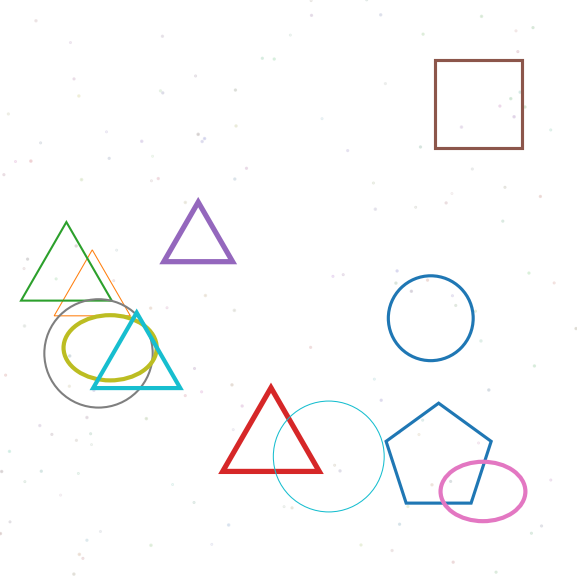[{"shape": "circle", "thickness": 1.5, "radius": 0.37, "center": [0.746, 0.448]}, {"shape": "pentagon", "thickness": 1.5, "radius": 0.48, "center": [0.76, 0.205]}, {"shape": "triangle", "thickness": 0.5, "radius": 0.38, "center": [0.16, 0.49]}, {"shape": "triangle", "thickness": 1, "radius": 0.45, "center": [0.115, 0.524]}, {"shape": "triangle", "thickness": 2.5, "radius": 0.48, "center": [0.469, 0.231]}, {"shape": "triangle", "thickness": 2.5, "radius": 0.34, "center": [0.343, 0.58]}, {"shape": "square", "thickness": 1.5, "radius": 0.38, "center": [0.829, 0.819]}, {"shape": "oval", "thickness": 2, "radius": 0.37, "center": [0.836, 0.148]}, {"shape": "circle", "thickness": 1, "radius": 0.47, "center": [0.171, 0.387]}, {"shape": "oval", "thickness": 2, "radius": 0.4, "center": [0.191, 0.397]}, {"shape": "circle", "thickness": 0.5, "radius": 0.48, "center": [0.569, 0.209]}, {"shape": "triangle", "thickness": 2, "radius": 0.44, "center": [0.237, 0.371]}]